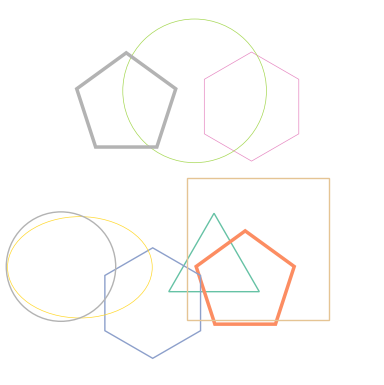[{"shape": "triangle", "thickness": 1, "radius": 0.68, "center": [0.556, 0.31]}, {"shape": "pentagon", "thickness": 2.5, "radius": 0.67, "center": [0.637, 0.266]}, {"shape": "hexagon", "thickness": 1, "radius": 0.72, "center": [0.397, 0.213]}, {"shape": "hexagon", "thickness": 0.5, "radius": 0.71, "center": [0.653, 0.723]}, {"shape": "circle", "thickness": 0.5, "radius": 0.93, "center": [0.505, 0.764]}, {"shape": "oval", "thickness": 0.5, "radius": 0.94, "center": [0.207, 0.306]}, {"shape": "square", "thickness": 1, "radius": 0.93, "center": [0.67, 0.353]}, {"shape": "pentagon", "thickness": 2.5, "radius": 0.68, "center": [0.328, 0.728]}, {"shape": "circle", "thickness": 1, "radius": 0.71, "center": [0.158, 0.308]}]